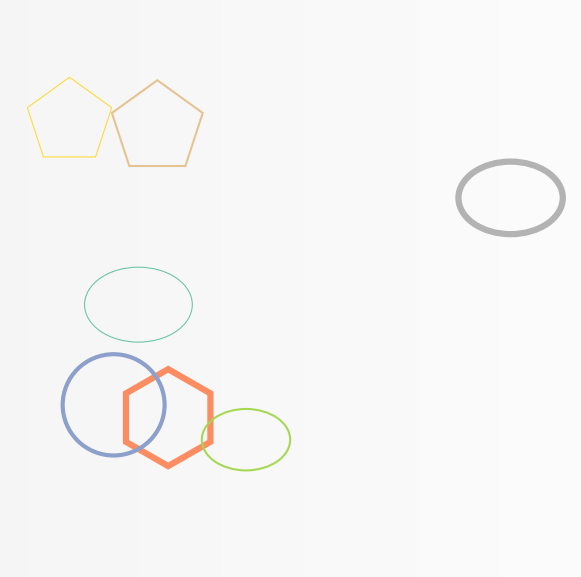[{"shape": "oval", "thickness": 0.5, "radius": 0.46, "center": [0.238, 0.472]}, {"shape": "hexagon", "thickness": 3, "radius": 0.42, "center": [0.289, 0.276]}, {"shape": "circle", "thickness": 2, "radius": 0.44, "center": [0.195, 0.298]}, {"shape": "oval", "thickness": 1, "radius": 0.38, "center": [0.423, 0.238]}, {"shape": "pentagon", "thickness": 0.5, "radius": 0.38, "center": [0.12, 0.789]}, {"shape": "pentagon", "thickness": 1, "radius": 0.41, "center": [0.271, 0.778]}, {"shape": "oval", "thickness": 3, "radius": 0.45, "center": [0.878, 0.656]}]